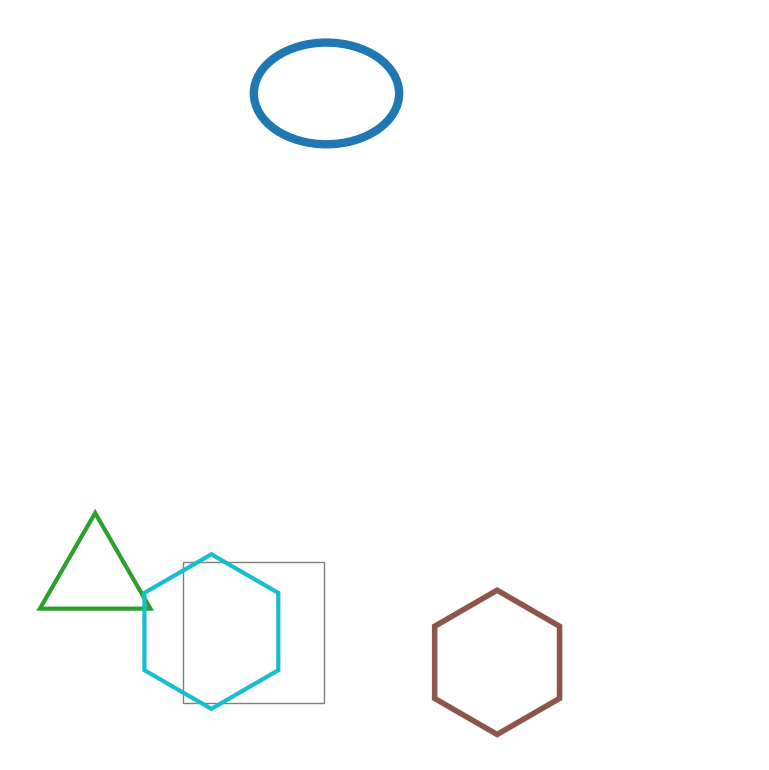[{"shape": "oval", "thickness": 3, "radius": 0.47, "center": [0.424, 0.879]}, {"shape": "triangle", "thickness": 1.5, "radius": 0.41, "center": [0.124, 0.251]}, {"shape": "hexagon", "thickness": 2, "radius": 0.47, "center": [0.646, 0.14]}, {"shape": "square", "thickness": 0.5, "radius": 0.46, "center": [0.329, 0.179]}, {"shape": "hexagon", "thickness": 1.5, "radius": 0.5, "center": [0.274, 0.18]}]